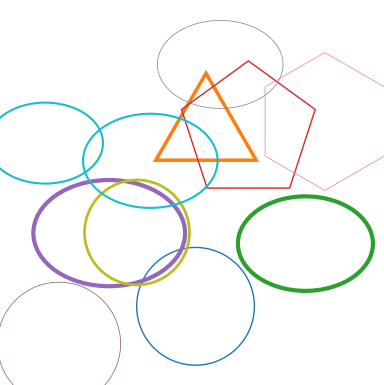[{"shape": "circle", "thickness": 1, "radius": 0.76, "center": [0.508, 0.204]}, {"shape": "triangle", "thickness": 2.5, "radius": 0.75, "center": [0.535, 0.659]}, {"shape": "oval", "thickness": 3, "radius": 0.88, "center": [0.793, 0.367]}, {"shape": "pentagon", "thickness": 1, "radius": 0.91, "center": [0.645, 0.659]}, {"shape": "oval", "thickness": 3, "radius": 0.99, "center": [0.284, 0.394]}, {"shape": "circle", "thickness": 0.5, "radius": 0.8, "center": [0.153, 0.107]}, {"shape": "hexagon", "thickness": 0.5, "radius": 0.9, "center": [0.844, 0.685]}, {"shape": "oval", "thickness": 0.5, "radius": 0.82, "center": [0.572, 0.833]}, {"shape": "circle", "thickness": 2, "radius": 0.68, "center": [0.356, 0.396]}, {"shape": "oval", "thickness": 1.5, "radius": 0.87, "center": [0.39, 0.582]}, {"shape": "oval", "thickness": 1.5, "radius": 0.75, "center": [0.117, 0.628]}]